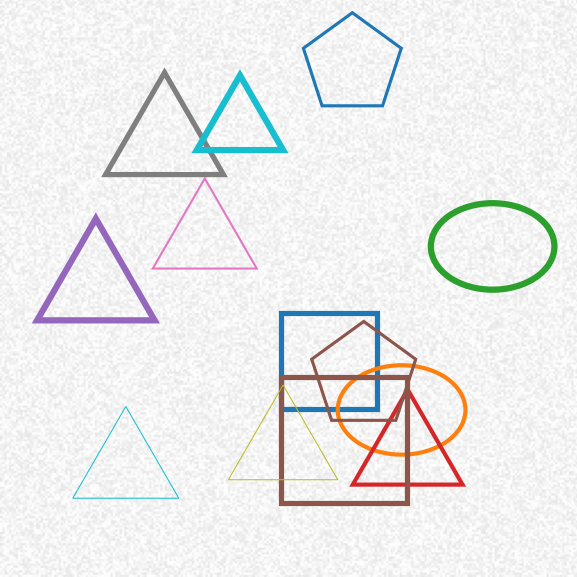[{"shape": "square", "thickness": 2.5, "radius": 0.41, "center": [0.57, 0.374]}, {"shape": "pentagon", "thickness": 1.5, "radius": 0.45, "center": [0.61, 0.888]}, {"shape": "oval", "thickness": 2, "radius": 0.55, "center": [0.695, 0.289]}, {"shape": "oval", "thickness": 3, "radius": 0.53, "center": [0.853, 0.572]}, {"shape": "triangle", "thickness": 2, "radius": 0.55, "center": [0.706, 0.215]}, {"shape": "triangle", "thickness": 3, "radius": 0.59, "center": [0.166, 0.503]}, {"shape": "square", "thickness": 2.5, "radius": 0.55, "center": [0.595, 0.237]}, {"shape": "pentagon", "thickness": 1.5, "radius": 0.47, "center": [0.63, 0.348]}, {"shape": "triangle", "thickness": 1, "radius": 0.52, "center": [0.355, 0.586]}, {"shape": "triangle", "thickness": 2.5, "radius": 0.59, "center": [0.285, 0.756]}, {"shape": "triangle", "thickness": 0.5, "radius": 0.55, "center": [0.49, 0.223]}, {"shape": "triangle", "thickness": 0.5, "radius": 0.53, "center": [0.218, 0.189]}, {"shape": "triangle", "thickness": 3, "radius": 0.43, "center": [0.416, 0.782]}]